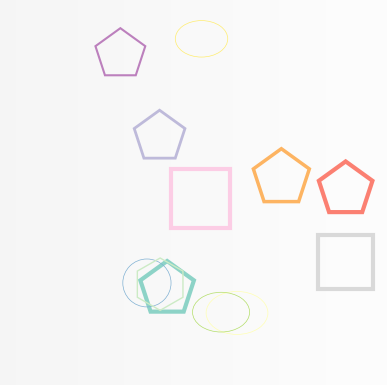[{"shape": "pentagon", "thickness": 3, "radius": 0.36, "center": [0.431, 0.249]}, {"shape": "oval", "thickness": 0.5, "radius": 0.4, "center": [0.612, 0.187]}, {"shape": "pentagon", "thickness": 2, "radius": 0.34, "center": [0.412, 0.645]}, {"shape": "pentagon", "thickness": 3, "radius": 0.36, "center": [0.892, 0.508]}, {"shape": "circle", "thickness": 0.5, "radius": 0.31, "center": [0.379, 0.265]}, {"shape": "pentagon", "thickness": 2.5, "radius": 0.38, "center": [0.726, 0.538]}, {"shape": "oval", "thickness": 0.5, "radius": 0.37, "center": [0.571, 0.189]}, {"shape": "square", "thickness": 3, "radius": 0.39, "center": [0.517, 0.485]}, {"shape": "square", "thickness": 3, "radius": 0.35, "center": [0.891, 0.32]}, {"shape": "pentagon", "thickness": 1.5, "radius": 0.34, "center": [0.311, 0.859]}, {"shape": "hexagon", "thickness": 1, "radius": 0.34, "center": [0.413, 0.262]}, {"shape": "oval", "thickness": 0.5, "radius": 0.34, "center": [0.52, 0.899]}]